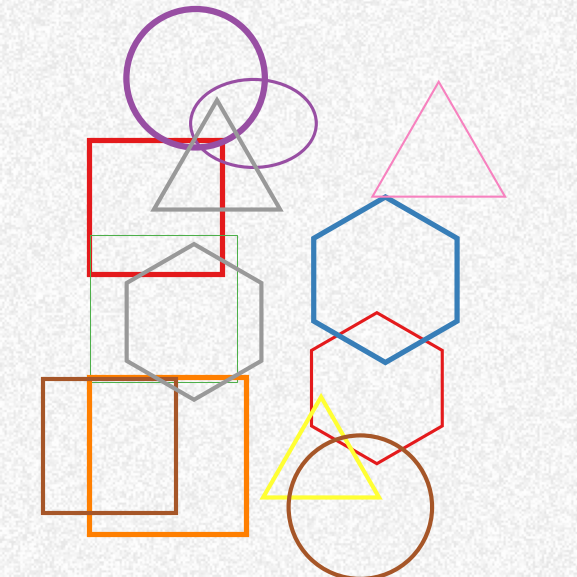[{"shape": "hexagon", "thickness": 1.5, "radius": 0.65, "center": [0.653, 0.327]}, {"shape": "square", "thickness": 2.5, "radius": 0.58, "center": [0.269, 0.641]}, {"shape": "hexagon", "thickness": 2.5, "radius": 0.72, "center": [0.667, 0.515]}, {"shape": "square", "thickness": 0.5, "radius": 0.63, "center": [0.283, 0.465]}, {"shape": "circle", "thickness": 3, "radius": 0.6, "center": [0.339, 0.864]}, {"shape": "oval", "thickness": 1.5, "radius": 0.54, "center": [0.439, 0.785]}, {"shape": "square", "thickness": 2.5, "radius": 0.68, "center": [0.289, 0.21]}, {"shape": "triangle", "thickness": 2, "radius": 0.58, "center": [0.556, 0.196]}, {"shape": "circle", "thickness": 2, "radius": 0.62, "center": [0.624, 0.121]}, {"shape": "square", "thickness": 2, "radius": 0.58, "center": [0.19, 0.227]}, {"shape": "triangle", "thickness": 1, "radius": 0.66, "center": [0.76, 0.725]}, {"shape": "hexagon", "thickness": 2, "radius": 0.67, "center": [0.336, 0.442]}, {"shape": "triangle", "thickness": 2, "radius": 0.63, "center": [0.376, 0.699]}]